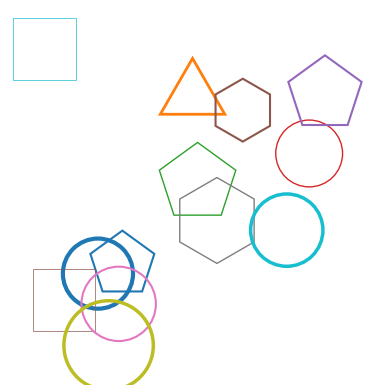[{"shape": "pentagon", "thickness": 1.5, "radius": 0.44, "center": [0.318, 0.314]}, {"shape": "circle", "thickness": 3, "radius": 0.46, "center": [0.254, 0.289]}, {"shape": "triangle", "thickness": 2, "radius": 0.48, "center": [0.5, 0.752]}, {"shape": "pentagon", "thickness": 1, "radius": 0.52, "center": [0.513, 0.526]}, {"shape": "circle", "thickness": 1, "radius": 0.43, "center": [0.803, 0.601]}, {"shape": "pentagon", "thickness": 1.5, "radius": 0.5, "center": [0.844, 0.756]}, {"shape": "square", "thickness": 0.5, "radius": 0.4, "center": [0.166, 0.221]}, {"shape": "hexagon", "thickness": 1.5, "radius": 0.41, "center": [0.631, 0.714]}, {"shape": "circle", "thickness": 1.5, "radius": 0.48, "center": [0.308, 0.211]}, {"shape": "hexagon", "thickness": 1, "radius": 0.56, "center": [0.564, 0.427]}, {"shape": "circle", "thickness": 2.5, "radius": 0.58, "center": [0.282, 0.103]}, {"shape": "circle", "thickness": 2.5, "radius": 0.47, "center": [0.745, 0.402]}, {"shape": "square", "thickness": 0.5, "radius": 0.41, "center": [0.115, 0.873]}]